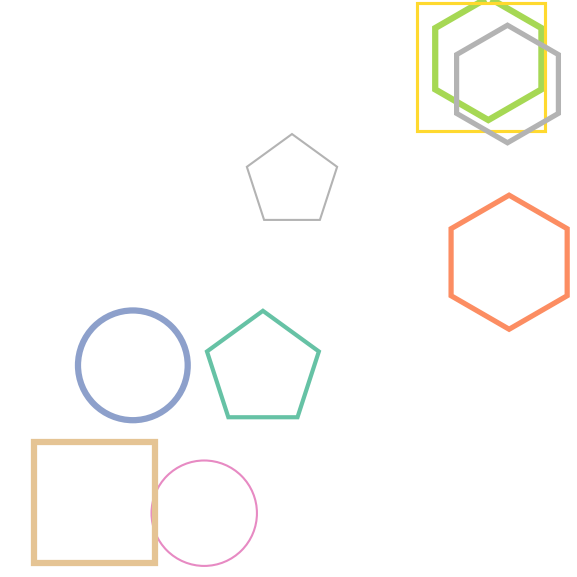[{"shape": "pentagon", "thickness": 2, "radius": 0.51, "center": [0.455, 0.359]}, {"shape": "hexagon", "thickness": 2.5, "radius": 0.58, "center": [0.882, 0.545]}, {"shape": "circle", "thickness": 3, "radius": 0.48, "center": [0.23, 0.367]}, {"shape": "circle", "thickness": 1, "radius": 0.46, "center": [0.354, 0.11]}, {"shape": "hexagon", "thickness": 3, "radius": 0.53, "center": [0.846, 0.897]}, {"shape": "square", "thickness": 1.5, "radius": 0.55, "center": [0.834, 0.884]}, {"shape": "square", "thickness": 3, "radius": 0.52, "center": [0.164, 0.129]}, {"shape": "pentagon", "thickness": 1, "radius": 0.41, "center": [0.506, 0.685]}, {"shape": "hexagon", "thickness": 2.5, "radius": 0.51, "center": [0.879, 0.854]}]